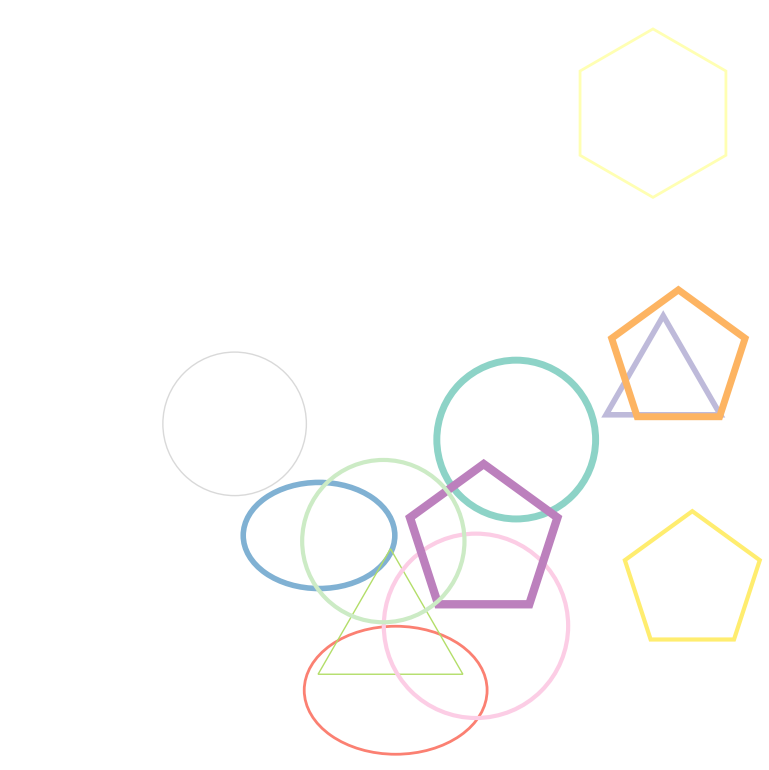[{"shape": "circle", "thickness": 2.5, "radius": 0.52, "center": [0.67, 0.429]}, {"shape": "hexagon", "thickness": 1, "radius": 0.55, "center": [0.848, 0.853]}, {"shape": "triangle", "thickness": 2, "radius": 0.43, "center": [0.861, 0.504]}, {"shape": "oval", "thickness": 1, "radius": 0.59, "center": [0.514, 0.104]}, {"shape": "oval", "thickness": 2, "radius": 0.49, "center": [0.414, 0.305]}, {"shape": "pentagon", "thickness": 2.5, "radius": 0.46, "center": [0.881, 0.532]}, {"shape": "triangle", "thickness": 0.5, "radius": 0.54, "center": [0.507, 0.179]}, {"shape": "circle", "thickness": 1.5, "radius": 0.6, "center": [0.618, 0.187]}, {"shape": "circle", "thickness": 0.5, "radius": 0.47, "center": [0.305, 0.45]}, {"shape": "pentagon", "thickness": 3, "radius": 0.5, "center": [0.628, 0.297]}, {"shape": "circle", "thickness": 1.5, "radius": 0.53, "center": [0.498, 0.297]}, {"shape": "pentagon", "thickness": 1.5, "radius": 0.46, "center": [0.899, 0.244]}]